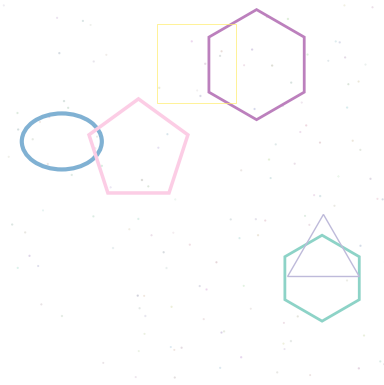[{"shape": "hexagon", "thickness": 2, "radius": 0.56, "center": [0.837, 0.277]}, {"shape": "triangle", "thickness": 1, "radius": 0.54, "center": [0.84, 0.336]}, {"shape": "oval", "thickness": 3, "radius": 0.52, "center": [0.161, 0.633]}, {"shape": "pentagon", "thickness": 2.5, "radius": 0.68, "center": [0.36, 0.608]}, {"shape": "hexagon", "thickness": 2, "radius": 0.71, "center": [0.666, 0.832]}, {"shape": "square", "thickness": 0.5, "radius": 0.52, "center": [0.511, 0.835]}]